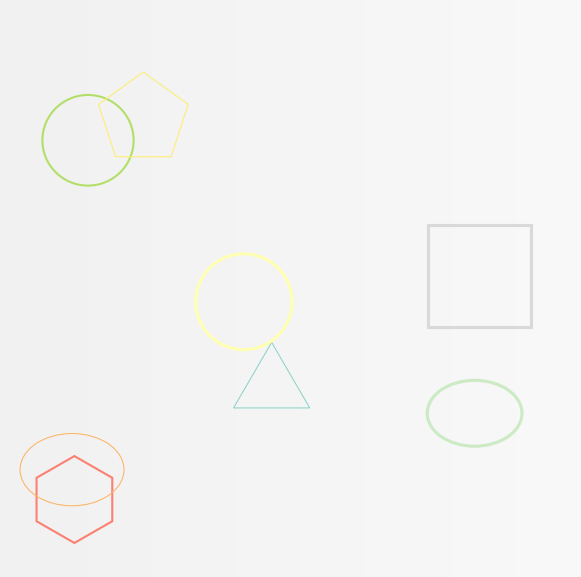[{"shape": "triangle", "thickness": 0.5, "radius": 0.38, "center": [0.467, 0.331]}, {"shape": "circle", "thickness": 1.5, "radius": 0.41, "center": [0.42, 0.477]}, {"shape": "hexagon", "thickness": 1, "radius": 0.38, "center": [0.128, 0.134]}, {"shape": "oval", "thickness": 0.5, "radius": 0.45, "center": [0.124, 0.186]}, {"shape": "circle", "thickness": 1, "radius": 0.39, "center": [0.151, 0.756]}, {"shape": "square", "thickness": 1.5, "radius": 0.44, "center": [0.825, 0.521]}, {"shape": "oval", "thickness": 1.5, "radius": 0.41, "center": [0.817, 0.284]}, {"shape": "pentagon", "thickness": 0.5, "radius": 0.41, "center": [0.247, 0.793]}]